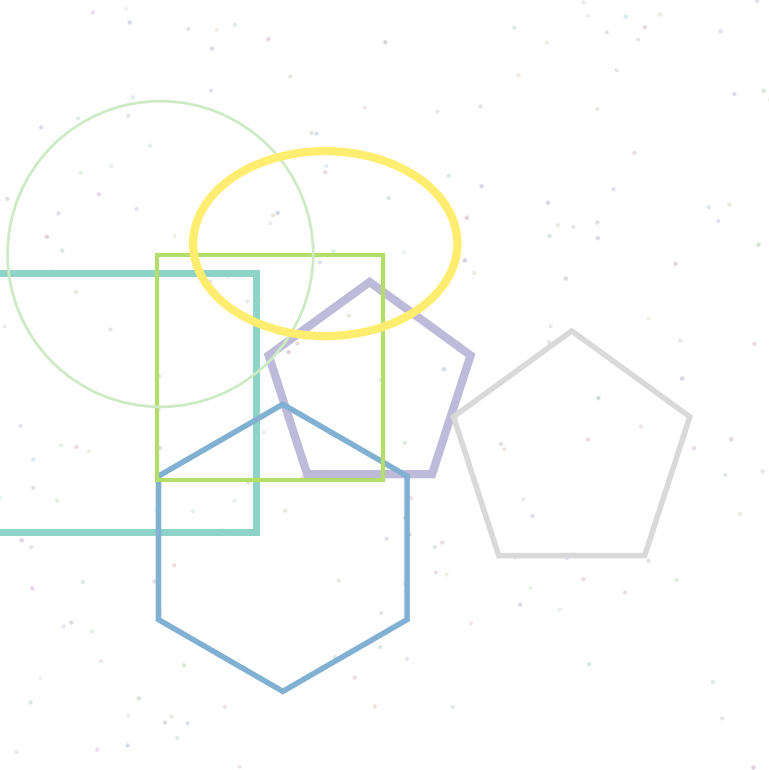[{"shape": "square", "thickness": 2.5, "radius": 0.84, "center": [0.165, 0.477]}, {"shape": "pentagon", "thickness": 3, "radius": 0.69, "center": [0.48, 0.496]}, {"shape": "hexagon", "thickness": 2, "radius": 0.93, "center": [0.367, 0.289]}, {"shape": "square", "thickness": 1.5, "radius": 0.73, "center": [0.351, 0.522]}, {"shape": "pentagon", "thickness": 2, "radius": 0.81, "center": [0.742, 0.409]}, {"shape": "circle", "thickness": 1, "radius": 0.99, "center": [0.208, 0.67]}, {"shape": "oval", "thickness": 3, "radius": 0.86, "center": [0.422, 0.684]}]